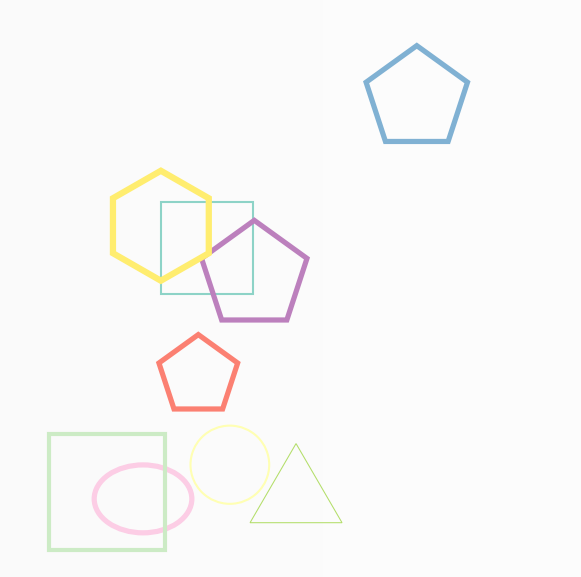[{"shape": "square", "thickness": 1, "radius": 0.39, "center": [0.356, 0.57]}, {"shape": "circle", "thickness": 1, "radius": 0.34, "center": [0.395, 0.194]}, {"shape": "pentagon", "thickness": 2.5, "radius": 0.36, "center": [0.341, 0.349]}, {"shape": "pentagon", "thickness": 2.5, "radius": 0.46, "center": [0.717, 0.828]}, {"shape": "triangle", "thickness": 0.5, "radius": 0.46, "center": [0.509, 0.14]}, {"shape": "oval", "thickness": 2.5, "radius": 0.42, "center": [0.246, 0.135]}, {"shape": "pentagon", "thickness": 2.5, "radius": 0.48, "center": [0.437, 0.522]}, {"shape": "square", "thickness": 2, "radius": 0.5, "center": [0.184, 0.147]}, {"shape": "hexagon", "thickness": 3, "radius": 0.48, "center": [0.277, 0.608]}]